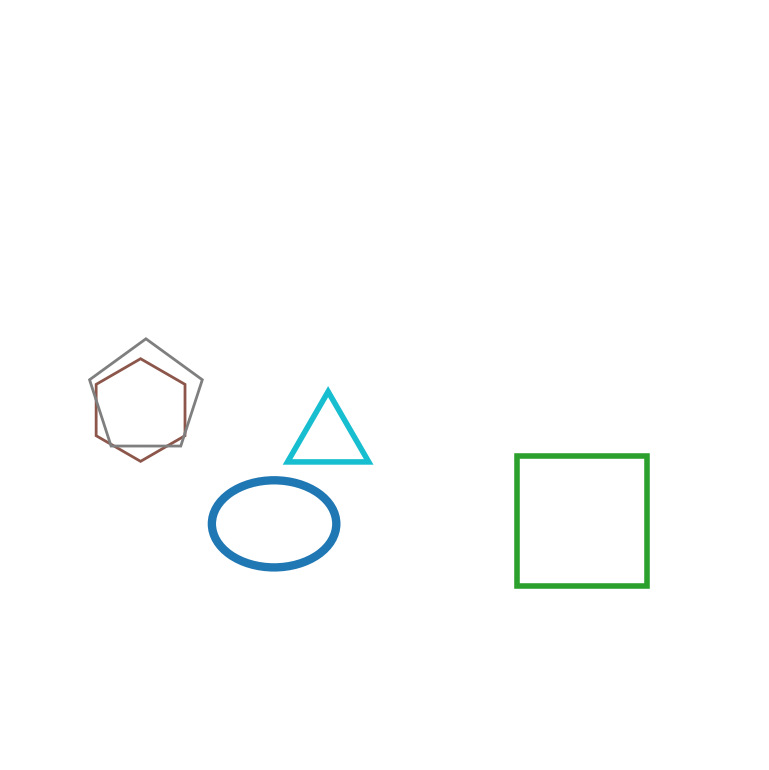[{"shape": "oval", "thickness": 3, "radius": 0.4, "center": [0.356, 0.32]}, {"shape": "square", "thickness": 2, "radius": 0.42, "center": [0.756, 0.323]}, {"shape": "hexagon", "thickness": 1, "radius": 0.33, "center": [0.183, 0.467]}, {"shape": "pentagon", "thickness": 1, "radius": 0.38, "center": [0.19, 0.483]}, {"shape": "triangle", "thickness": 2, "radius": 0.3, "center": [0.426, 0.431]}]